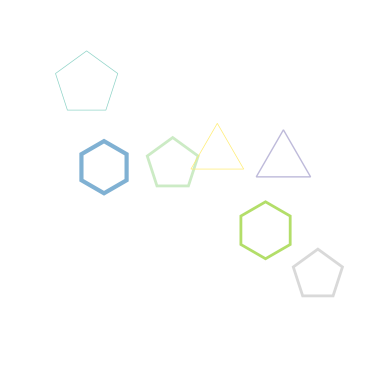[{"shape": "pentagon", "thickness": 0.5, "radius": 0.43, "center": [0.225, 0.783]}, {"shape": "triangle", "thickness": 1, "radius": 0.41, "center": [0.736, 0.581]}, {"shape": "hexagon", "thickness": 3, "radius": 0.34, "center": [0.27, 0.566]}, {"shape": "hexagon", "thickness": 2, "radius": 0.37, "center": [0.69, 0.402]}, {"shape": "pentagon", "thickness": 2, "radius": 0.34, "center": [0.826, 0.286]}, {"shape": "pentagon", "thickness": 2, "radius": 0.35, "center": [0.449, 0.573]}, {"shape": "triangle", "thickness": 0.5, "radius": 0.4, "center": [0.564, 0.6]}]